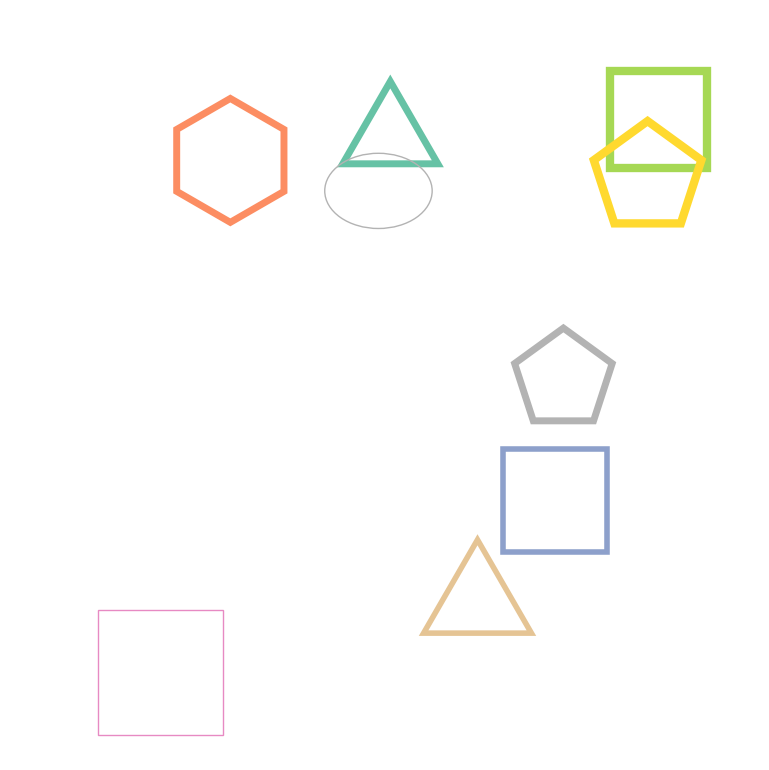[{"shape": "triangle", "thickness": 2.5, "radius": 0.36, "center": [0.507, 0.823]}, {"shape": "hexagon", "thickness": 2.5, "radius": 0.4, "center": [0.299, 0.792]}, {"shape": "square", "thickness": 2, "radius": 0.34, "center": [0.721, 0.35]}, {"shape": "square", "thickness": 0.5, "radius": 0.41, "center": [0.209, 0.126]}, {"shape": "square", "thickness": 3, "radius": 0.32, "center": [0.855, 0.844]}, {"shape": "pentagon", "thickness": 3, "radius": 0.37, "center": [0.841, 0.769]}, {"shape": "triangle", "thickness": 2, "radius": 0.4, "center": [0.62, 0.218]}, {"shape": "pentagon", "thickness": 2.5, "radius": 0.33, "center": [0.732, 0.507]}, {"shape": "oval", "thickness": 0.5, "radius": 0.35, "center": [0.491, 0.752]}]